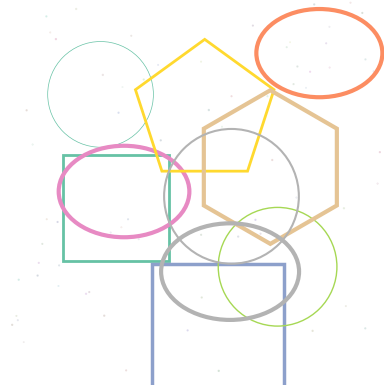[{"shape": "circle", "thickness": 0.5, "radius": 0.69, "center": [0.261, 0.755]}, {"shape": "square", "thickness": 2, "radius": 0.69, "center": [0.3, 0.459]}, {"shape": "oval", "thickness": 3, "radius": 0.82, "center": [0.83, 0.862]}, {"shape": "square", "thickness": 2.5, "radius": 0.86, "center": [0.566, 0.143]}, {"shape": "oval", "thickness": 3, "radius": 0.85, "center": [0.322, 0.503]}, {"shape": "circle", "thickness": 1, "radius": 0.77, "center": [0.721, 0.307]}, {"shape": "pentagon", "thickness": 2, "radius": 0.95, "center": [0.532, 0.709]}, {"shape": "hexagon", "thickness": 3, "radius": 1.0, "center": [0.702, 0.566]}, {"shape": "oval", "thickness": 3, "radius": 0.9, "center": [0.598, 0.294]}, {"shape": "circle", "thickness": 1.5, "radius": 0.87, "center": [0.601, 0.49]}]